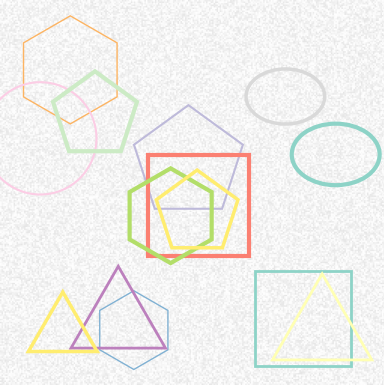[{"shape": "oval", "thickness": 3, "radius": 0.57, "center": [0.872, 0.599]}, {"shape": "square", "thickness": 2, "radius": 0.62, "center": [0.787, 0.173]}, {"shape": "triangle", "thickness": 2, "radius": 0.74, "center": [0.837, 0.14]}, {"shape": "pentagon", "thickness": 1.5, "radius": 0.74, "center": [0.489, 0.578]}, {"shape": "square", "thickness": 3, "radius": 0.66, "center": [0.515, 0.466]}, {"shape": "hexagon", "thickness": 1, "radius": 0.51, "center": [0.348, 0.143]}, {"shape": "hexagon", "thickness": 1, "radius": 0.7, "center": [0.183, 0.819]}, {"shape": "hexagon", "thickness": 3, "radius": 0.62, "center": [0.443, 0.44]}, {"shape": "circle", "thickness": 1.5, "radius": 0.73, "center": [0.105, 0.641]}, {"shape": "oval", "thickness": 2.5, "radius": 0.51, "center": [0.741, 0.749]}, {"shape": "triangle", "thickness": 2, "radius": 0.71, "center": [0.307, 0.167]}, {"shape": "pentagon", "thickness": 3, "radius": 0.57, "center": [0.247, 0.7]}, {"shape": "triangle", "thickness": 2.5, "radius": 0.52, "center": [0.163, 0.139]}, {"shape": "pentagon", "thickness": 2.5, "radius": 0.56, "center": [0.512, 0.447]}]